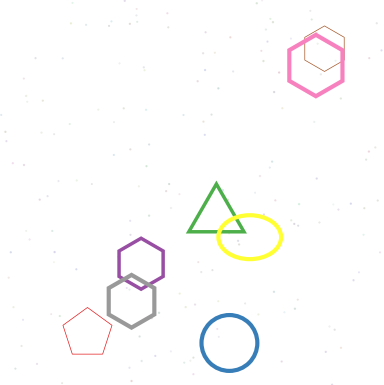[{"shape": "pentagon", "thickness": 0.5, "radius": 0.33, "center": [0.227, 0.134]}, {"shape": "circle", "thickness": 3, "radius": 0.36, "center": [0.596, 0.109]}, {"shape": "triangle", "thickness": 2.5, "radius": 0.41, "center": [0.562, 0.439]}, {"shape": "hexagon", "thickness": 2.5, "radius": 0.33, "center": [0.366, 0.315]}, {"shape": "oval", "thickness": 3, "radius": 0.41, "center": [0.649, 0.384]}, {"shape": "hexagon", "thickness": 0.5, "radius": 0.3, "center": [0.843, 0.874]}, {"shape": "hexagon", "thickness": 3, "radius": 0.4, "center": [0.821, 0.83]}, {"shape": "hexagon", "thickness": 3, "radius": 0.34, "center": [0.342, 0.217]}]